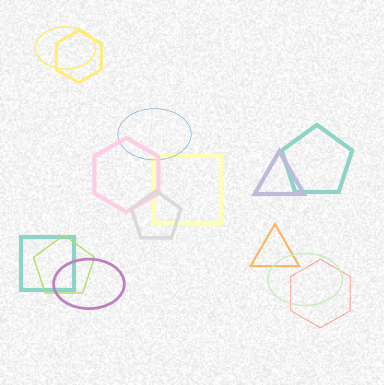[{"shape": "pentagon", "thickness": 3, "radius": 0.48, "center": [0.823, 0.579]}, {"shape": "square", "thickness": 3, "radius": 0.35, "center": [0.123, 0.316]}, {"shape": "square", "thickness": 3, "radius": 0.44, "center": [0.487, 0.508]}, {"shape": "triangle", "thickness": 3, "radius": 0.37, "center": [0.725, 0.533]}, {"shape": "hexagon", "thickness": 0.5, "radius": 0.44, "center": [0.832, 0.237]}, {"shape": "oval", "thickness": 0.5, "radius": 0.48, "center": [0.401, 0.651]}, {"shape": "triangle", "thickness": 1.5, "radius": 0.36, "center": [0.714, 0.345]}, {"shape": "pentagon", "thickness": 1, "radius": 0.42, "center": [0.166, 0.306]}, {"shape": "hexagon", "thickness": 3, "radius": 0.48, "center": [0.328, 0.546]}, {"shape": "pentagon", "thickness": 2.5, "radius": 0.34, "center": [0.406, 0.437]}, {"shape": "oval", "thickness": 2, "radius": 0.46, "center": [0.231, 0.263]}, {"shape": "oval", "thickness": 1, "radius": 0.48, "center": [0.792, 0.274]}, {"shape": "oval", "thickness": 1, "radius": 0.39, "center": [0.17, 0.875]}, {"shape": "hexagon", "thickness": 2, "radius": 0.34, "center": [0.205, 0.853]}]